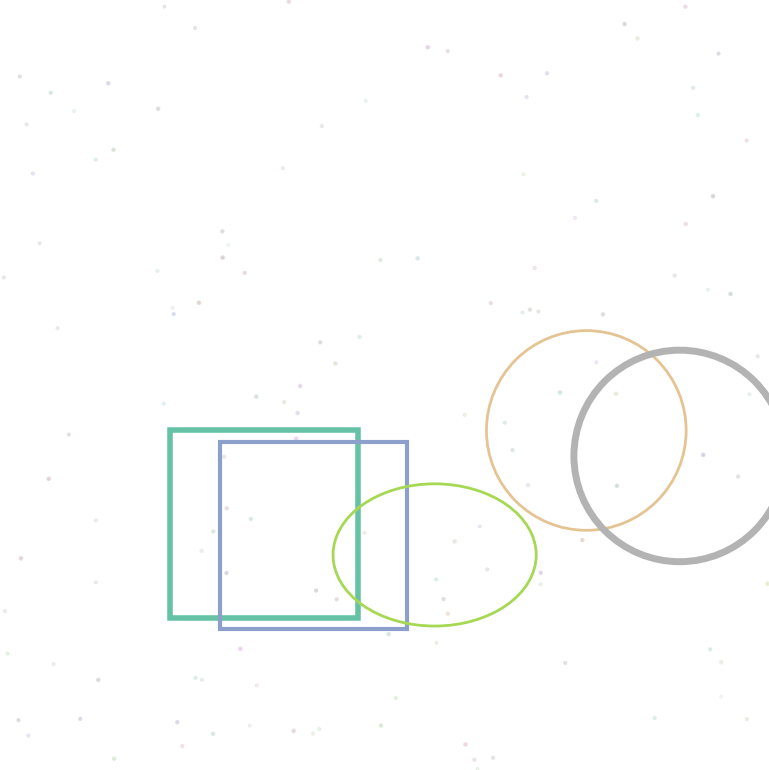[{"shape": "square", "thickness": 2, "radius": 0.61, "center": [0.343, 0.319]}, {"shape": "square", "thickness": 1.5, "radius": 0.61, "center": [0.407, 0.305]}, {"shape": "oval", "thickness": 1, "radius": 0.66, "center": [0.564, 0.279]}, {"shape": "circle", "thickness": 1, "radius": 0.65, "center": [0.761, 0.441]}, {"shape": "circle", "thickness": 2.5, "radius": 0.69, "center": [0.883, 0.408]}]